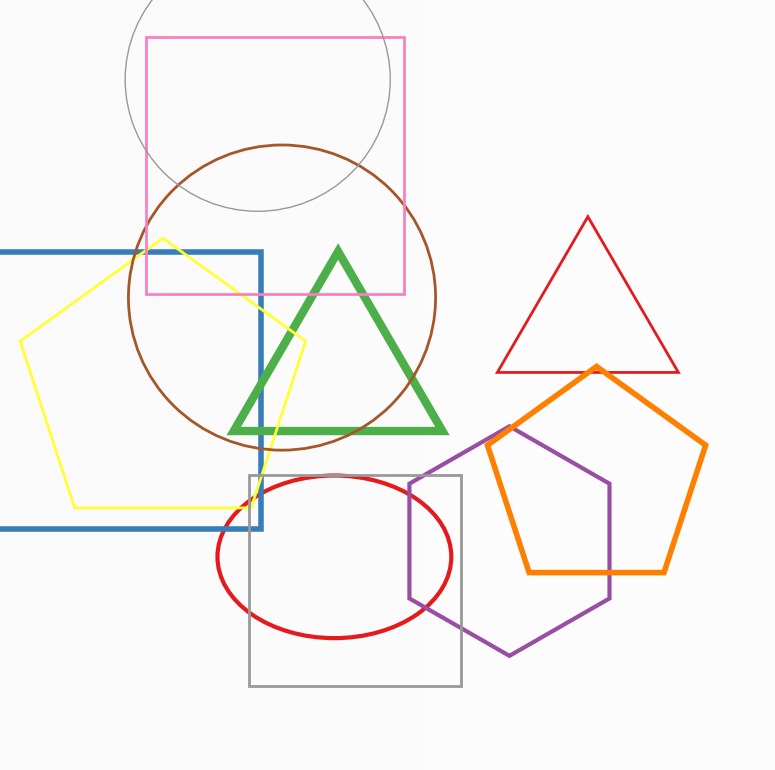[{"shape": "triangle", "thickness": 1, "radius": 0.67, "center": [0.759, 0.584]}, {"shape": "oval", "thickness": 1.5, "radius": 0.75, "center": [0.431, 0.277]}, {"shape": "square", "thickness": 2, "radius": 0.9, "center": [0.157, 0.493]}, {"shape": "triangle", "thickness": 3, "radius": 0.78, "center": [0.436, 0.518]}, {"shape": "hexagon", "thickness": 1.5, "radius": 0.75, "center": [0.657, 0.297]}, {"shape": "pentagon", "thickness": 2, "radius": 0.74, "center": [0.77, 0.376]}, {"shape": "pentagon", "thickness": 1, "radius": 0.97, "center": [0.21, 0.497]}, {"shape": "circle", "thickness": 1, "radius": 0.99, "center": [0.364, 0.614]}, {"shape": "square", "thickness": 1, "radius": 0.83, "center": [0.355, 0.785]}, {"shape": "square", "thickness": 1, "radius": 0.68, "center": [0.458, 0.247]}, {"shape": "circle", "thickness": 0.5, "radius": 0.86, "center": [0.333, 0.897]}]